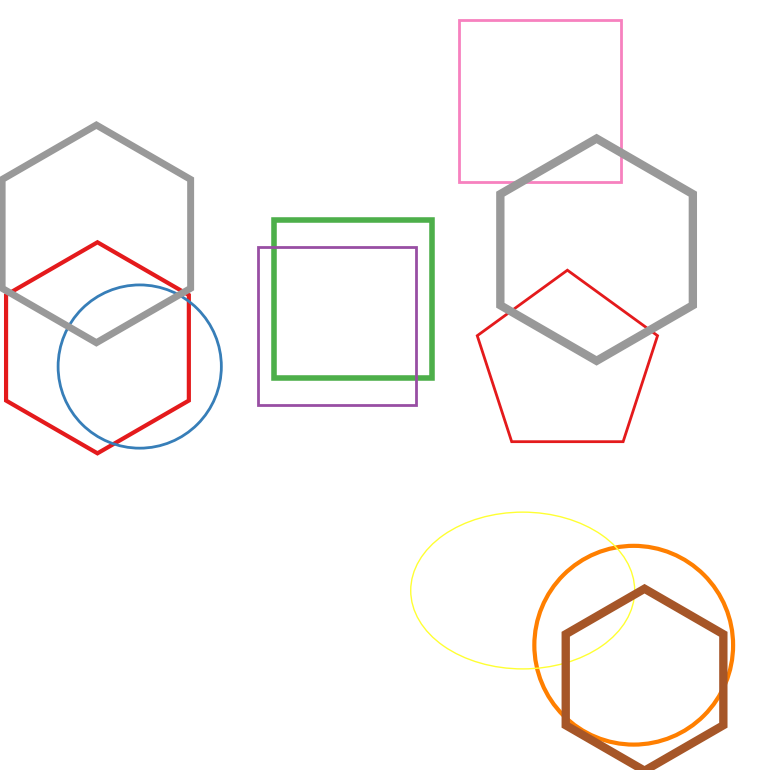[{"shape": "hexagon", "thickness": 1.5, "radius": 0.69, "center": [0.127, 0.548]}, {"shape": "pentagon", "thickness": 1, "radius": 0.62, "center": [0.737, 0.526]}, {"shape": "circle", "thickness": 1, "radius": 0.53, "center": [0.181, 0.524]}, {"shape": "square", "thickness": 2, "radius": 0.51, "center": [0.459, 0.612]}, {"shape": "square", "thickness": 1, "radius": 0.51, "center": [0.438, 0.577]}, {"shape": "circle", "thickness": 1.5, "radius": 0.65, "center": [0.823, 0.162]}, {"shape": "oval", "thickness": 0.5, "radius": 0.73, "center": [0.679, 0.233]}, {"shape": "hexagon", "thickness": 3, "radius": 0.59, "center": [0.837, 0.117]}, {"shape": "square", "thickness": 1, "radius": 0.53, "center": [0.701, 0.869]}, {"shape": "hexagon", "thickness": 3, "radius": 0.72, "center": [0.775, 0.676]}, {"shape": "hexagon", "thickness": 2.5, "radius": 0.71, "center": [0.125, 0.696]}]